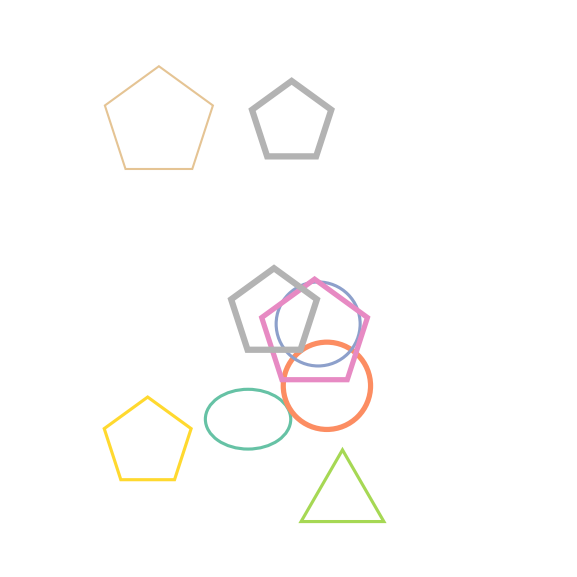[{"shape": "oval", "thickness": 1.5, "radius": 0.37, "center": [0.43, 0.273]}, {"shape": "circle", "thickness": 2.5, "radius": 0.38, "center": [0.566, 0.331]}, {"shape": "circle", "thickness": 1.5, "radius": 0.36, "center": [0.551, 0.438]}, {"shape": "pentagon", "thickness": 2.5, "radius": 0.48, "center": [0.545, 0.419]}, {"shape": "triangle", "thickness": 1.5, "radius": 0.41, "center": [0.593, 0.137]}, {"shape": "pentagon", "thickness": 1.5, "radius": 0.4, "center": [0.256, 0.232]}, {"shape": "pentagon", "thickness": 1, "radius": 0.49, "center": [0.275, 0.786]}, {"shape": "pentagon", "thickness": 3, "radius": 0.39, "center": [0.474, 0.457]}, {"shape": "pentagon", "thickness": 3, "radius": 0.36, "center": [0.505, 0.787]}]